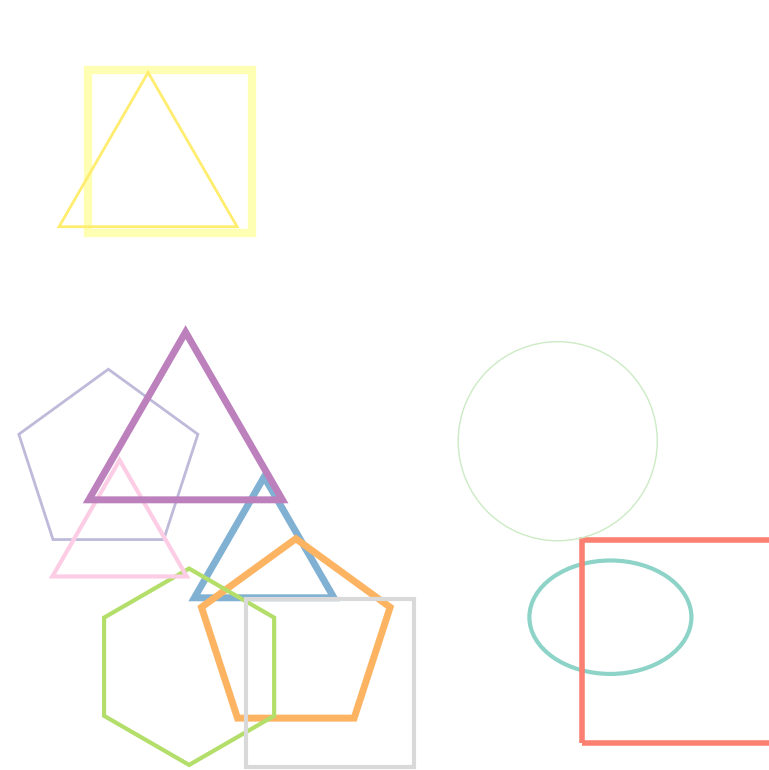[{"shape": "oval", "thickness": 1.5, "radius": 0.53, "center": [0.793, 0.198]}, {"shape": "square", "thickness": 3, "radius": 0.53, "center": [0.221, 0.803]}, {"shape": "pentagon", "thickness": 1, "radius": 0.61, "center": [0.141, 0.398]}, {"shape": "square", "thickness": 2, "radius": 0.66, "center": [0.888, 0.167]}, {"shape": "triangle", "thickness": 2.5, "radius": 0.52, "center": [0.343, 0.276]}, {"shape": "pentagon", "thickness": 2.5, "radius": 0.64, "center": [0.384, 0.172]}, {"shape": "hexagon", "thickness": 1.5, "radius": 0.64, "center": [0.246, 0.134]}, {"shape": "triangle", "thickness": 1.5, "radius": 0.5, "center": [0.155, 0.302]}, {"shape": "square", "thickness": 1.5, "radius": 0.55, "center": [0.428, 0.113]}, {"shape": "triangle", "thickness": 2.5, "radius": 0.73, "center": [0.241, 0.423]}, {"shape": "circle", "thickness": 0.5, "radius": 0.65, "center": [0.724, 0.427]}, {"shape": "triangle", "thickness": 1, "radius": 0.67, "center": [0.192, 0.772]}]